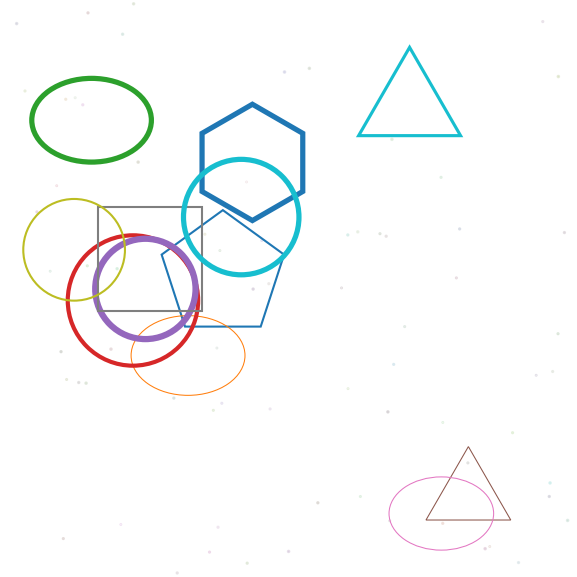[{"shape": "pentagon", "thickness": 1, "radius": 0.56, "center": [0.386, 0.524]}, {"shape": "hexagon", "thickness": 2.5, "radius": 0.5, "center": [0.437, 0.718]}, {"shape": "oval", "thickness": 0.5, "radius": 0.49, "center": [0.326, 0.384]}, {"shape": "oval", "thickness": 2.5, "radius": 0.52, "center": [0.159, 0.791]}, {"shape": "circle", "thickness": 2, "radius": 0.56, "center": [0.23, 0.479]}, {"shape": "circle", "thickness": 3, "radius": 0.43, "center": [0.252, 0.499]}, {"shape": "triangle", "thickness": 0.5, "radius": 0.42, "center": [0.811, 0.141]}, {"shape": "oval", "thickness": 0.5, "radius": 0.45, "center": [0.764, 0.11]}, {"shape": "square", "thickness": 1, "radius": 0.45, "center": [0.26, 0.55]}, {"shape": "circle", "thickness": 1, "radius": 0.44, "center": [0.128, 0.567]}, {"shape": "triangle", "thickness": 1.5, "radius": 0.51, "center": [0.709, 0.815]}, {"shape": "circle", "thickness": 2.5, "radius": 0.5, "center": [0.418, 0.623]}]